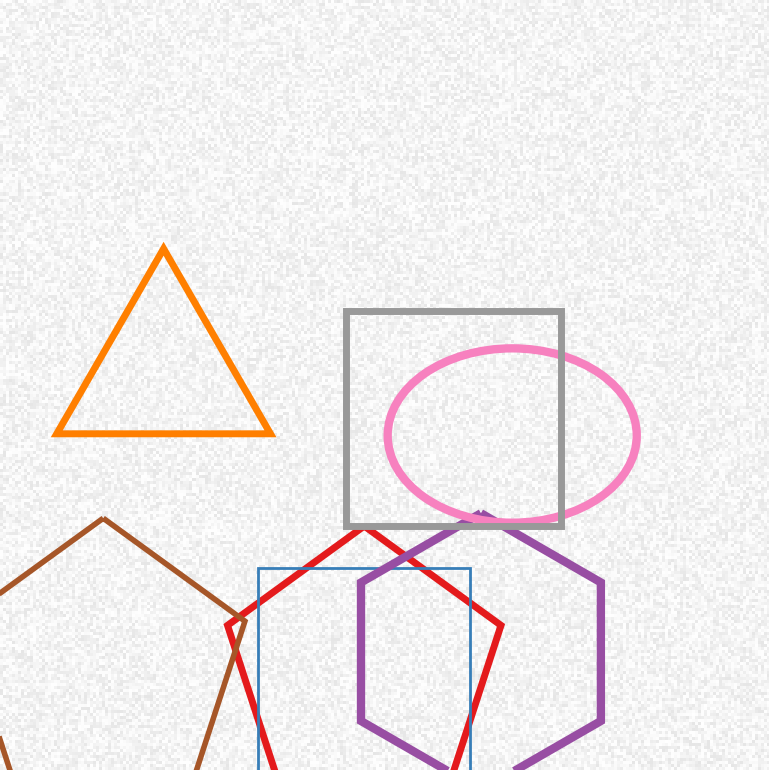[{"shape": "pentagon", "thickness": 2.5, "radius": 0.93, "center": [0.473, 0.13]}, {"shape": "square", "thickness": 1, "radius": 0.69, "center": [0.473, 0.125]}, {"shape": "hexagon", "thickness": 3, "radius": 0.9, "center": [0.625, 0.154]}, {"shape": "triangle", "thickness": 2.5, "radius": 0.8, "center": [0.212, 0.517]}, {"shape": "pentagon", "thickness": 2, "radius": 0.97, "center": [0.134, 0.133]}, {"shape": "oval", "thickness": 3, "radius": 0.81, "center": [0.665, 0.434]}, {"shape": "square", "thickness": 2.5, "radius": 0.7, "center": [0.589, 0.457]}]